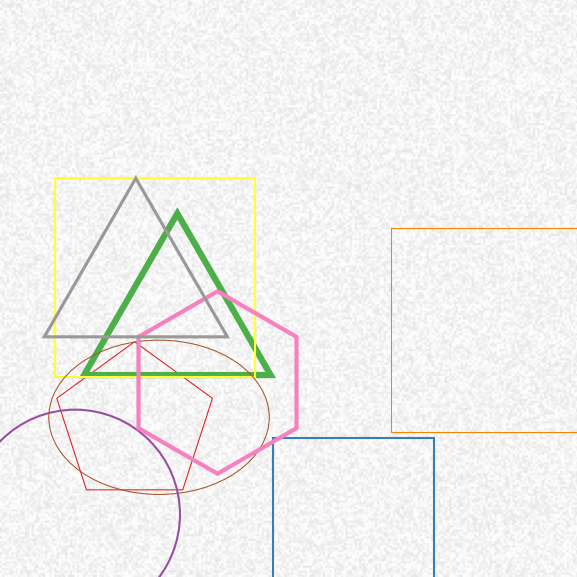[{"shape": "pentagon", "thickness": 0.5, "radius": 0.71, "center": [0.233, 0.266]}, {"shape": "square", "thickness": 1, "radius": 0.69, "center": [0.612, 0.102]}, {"shape": "triangle", "thickness": 3, "radius": 0.93, "center": [0.307, 0.443]}, {"shape": "circle", "thickness": 1, "radius": 0.91, "center": [0.13, 0.108]}, {"shape": "square", "thickness": 0.5, "radius": 0.88, "center": [0.853, 0.428]}, {"shape": "square", "thickness": 1, "radius": 0.86, "center": [0.268, 0.519]}, {"shape": "oval", "thickness": 0.5, "radius": 0.95, "center": [0.275, 0.277]}, {"shape": "hexagon", "thickness": 2, "radius": 0.79, "center": [0.377, 0.337]}, {"shape": "triangle", "thickness": 1.5, "radius": 0.92, "center": [0.235, 0.507]}]